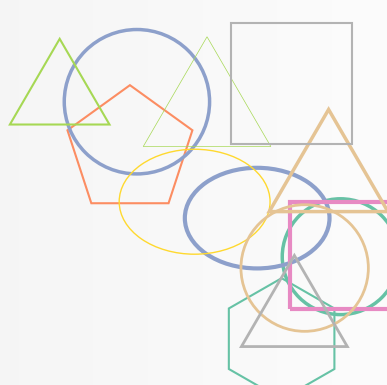[{"shape": "hexagon", "thickness": 1.5, "radius": 0.79, "center": [0.727, 0.12]}, {"shape": "circle", "thickness": 2.5, "radius": 0.75, "center": [0.879, 0.333]}, {"shape": "pentagon", "thickness": 1.5, "radius": 0.85, "center": [0.335, 0.609]}, {"shape": "oval", "thickness": 3, "radius": 0.93, "center": [0.664, 0.433]}, {"shape": "circle", "thickness": 2.5, "radius": 0.94, "center": [0.353, 0.736]}, {"shape": "square", "thickness": 3, "radius": 0.69, "center": [0.888, 0.336]}, {"shape": "triangle", "thickness": 0.5, "radius": 0.95, "center": [0.534, 0.714]}, {"shape": "triangle", "thickness": 1.5, "radius": 0.74, "center": [0.154, 0.751]}, {"shape": "oval", "thickness": 1, "radius": 0.97, "center": [0.502, 0.476]}, {"shape": "circle", "thickness": 2, "radius": 0.82, "center": [0.786, 0.304]}, {"shape": "triangle", "thickness": 2.5, "radius": 0.88, "center": [0.848, 0.539]}, {"shape": "triangle", "thickness": 2, "radius": 0.79, "center": [0.76, 0.179]}, {"shape": "square", "thickness": 1.5, "radius": 0.78, "center": [0.753, 0.784]}]